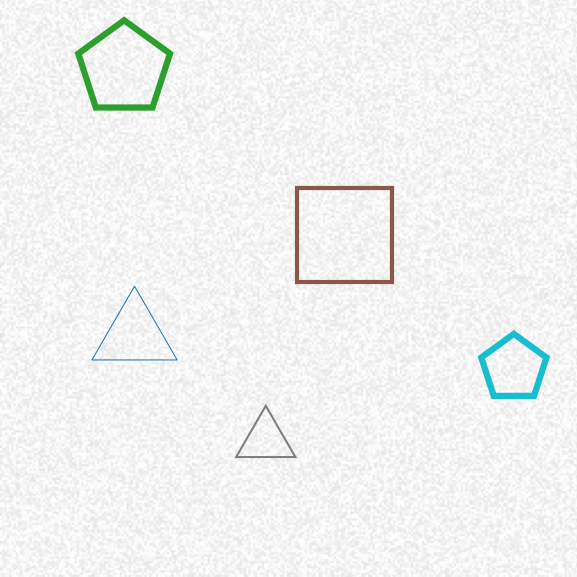[{"shape": "triangle", "thickness": 0.5, "radius": 0.43, "center": [0.233, 0.418]}, {"shape": "pentagon", "thickness": 3, "radius": 0.42, "center": [0.215, 0.88]}, {"shape": "square", "thickness": 2, "radius": 0.41, "center": [0.596, 0.592]}, {"shape": "triangle", "thickness": 1, "radius": 0.3, "center": [0.46, 0.237]}, {"shape": "pentagon", "thickness": 3, "radius": 0.3, "center": [0.89, 0.362]}]